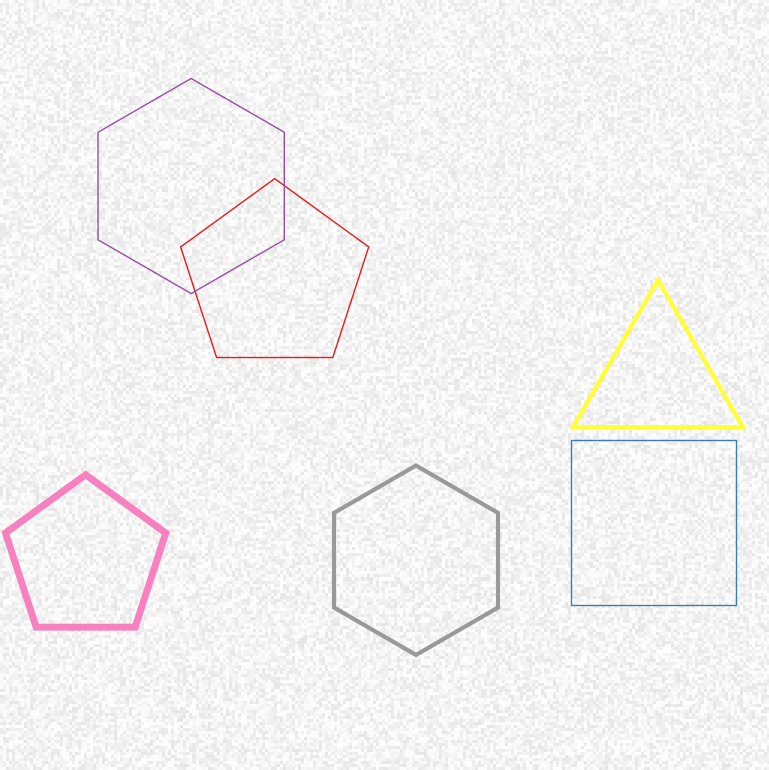[{"shape": "pentagon", "thickness": 0.5, "radius": 0.64, "center": [0.357, 0.64]}, {"shape": "square", "thickness": 0.5, "radius": 0.54, "center": [0.849, 0.321]}, {"shape": "hexagon", "thickness": 0.5, "radius": 0.7, "center": [0.248, 0.758]}, {"shape": "triangle", "thickness": 1.5, "radius": 0.64, "center": [0.855, 0.509]}, {"shape": "pentagon", "thickness": 2.5, "radius": 0.55, "center": [0.111, 0.274]}, {"shape": "hexagon", "thickness": 1.5, "radius": 0.61, "center": [0.54, 0.272]}]